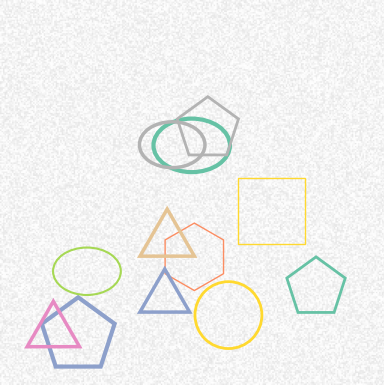[{"shape": "oval", "thickness": 3, "radius": 0.5, "center": [0.498, 0.622]}, {"shape": "pentagon", "thickness": 2, "radius": 0.4, "center": [0.821, 0.253]}, {"shape": "hexagon", "thickness": 1, "radius": 0.44, "center": [0.505, 0.333]}, {"shape": "triangle", "thickness": 2.5, "radius": 0.37, "center": [0.428, 0.227]}, {"shape": "pentagon", "thickness": 3, "radius": 0.5, "center": [0.203, 0.128]}, {"shape": "triangle", "thickness": 2.5, "radius": 0.39, "center": [0.139, 0.139]}, {"shape": "oval", "thickness": 1.5, "radius": 0.44, "center": [0.226, 0.295]}, {"shape": "square", "thickness": 1, "radius": 0.43, "center": [0.705, 0.451]}, {"shape": "circle", "thickness": 2, "radius": 0.43, "center": [0.593, 0.182]}, {"shape": "triangle", "thickness": 2.5, "radius": 0.41, "center": [0.434, 0.375]}, {"shape": "oval", "thickness": 2.5, "radius": 0.43, "center": [0.447, 0.624]}, {"shape": "pentagon", "thickness": 2, "radius": 0.42, "center": [0.54, 0.665]}]